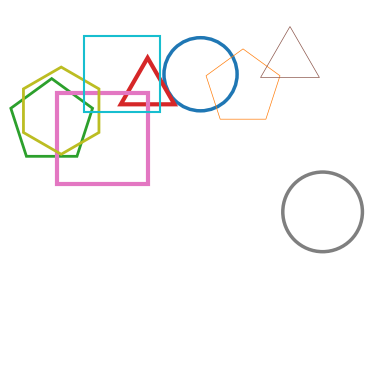[{"shape": "circle", "thickness": 2.5, "radius": 0.47, "center": [0.521, 0.807]}, {"shape": "pentagon", "thickness": 0.5, "radius": 0.5, "center": [0.631, 0.772]}, {"shape": "pentagon", "thickness": 2, "radius": 0.56, "center": [0.134, 0.684]}, {"shape": "triangle", "thickness": 3, "radius": 0.4, "center": [0.383, 0.769]}, {"shape": "triangle", "thickness": 0.5, "radius": 0.44, "center": [0.753, 0.843]}, {"shape": "square", "thickness": 3, "radius": 0.59, "center": [0.266, 0.64]}, {"shape": "circle", "thickness": 2.5, "radius": 0.52, "center": [0.838, 0.45]}, {"shape": "hexagon", "thickness": 2, "radius": 0.57, "center": [0.159, 0.713]}, {"shape": "square", "thickness": 1.5, "radius": 0.49, "center": [0.317, 0.808]}]